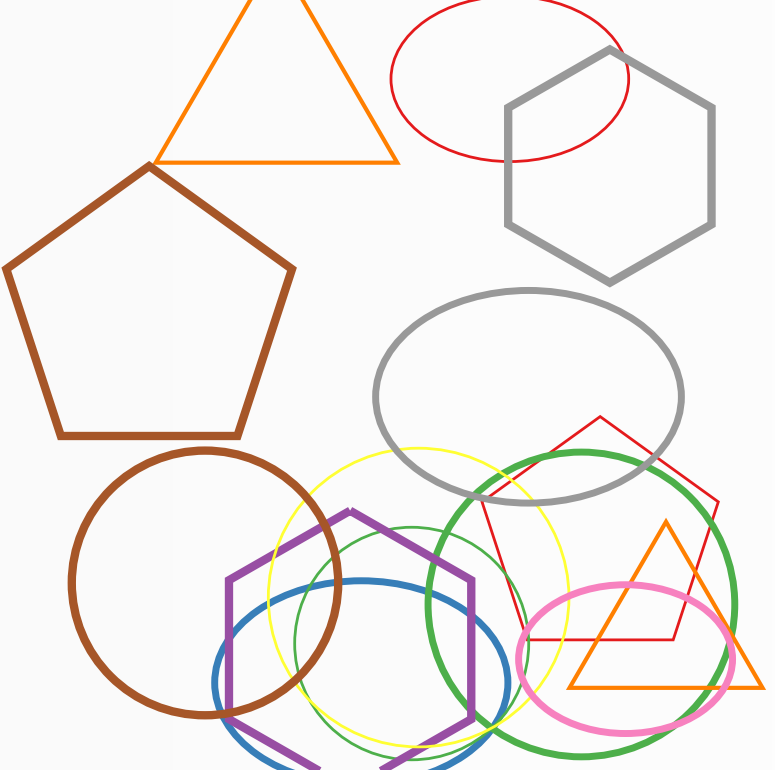[{"shape": "oval", "thickness": 1, "radius": 0.77, "center": [0.658, 0.898]}, {"shape": "pentagon", "thickness": 1, "radius": 0.8, "center": [0.774, 0.299]}, {"shape": "oval", "thickness": 2.5, "radius": 0.95, "center": [0.466, 0.113]}, {"shape": "circle", "thickness": 2.5, "radius": 0.99, "center": [0.75, 0.215]}, {"shape": "circle", "thickness": 1, "radius": 0.75, "center": [0.531, 0.164]}, {"shape": "hexagon", "thickness": 3, "radius": 0.9, "center": [0.452, 0.156]}, {"shape": "triangle", "thickness": 1.5, "radius": 0.9, "center": [0.357, 0.879]}, {"shape": "triangle", "thickness": 1.5, "radius": 0.72, "center": [0.859, 0.179]}, {"shape": "circle", "thickness": 1, "radius": 0.97, "center": [0.54, 0.224]}, {"shape": "pentagon", "thickness": 3, "radius": 0.97, "center": [0.192, 0.591]}, {"shape": "circle", "thickness": 3, "radius": 0.86, "center": [0.265, 0.243]}, {"shape": "oval", "thickness": 2.5, "radius": 0.69, "center": [0.807, 0.144]}, {"shape": "oval", "thickness": 2.5, "radius": 0.99, "center": [0.682, 0.485]}, {"shape": "hexagon", "thickness": 3, "radius": 0.76, "center": [0.787, 0.784]}]